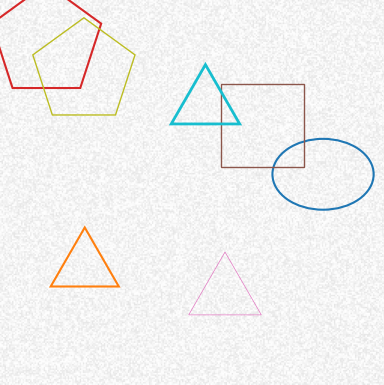[{"shape": "oval", "thickness": 1.5, "radius": 0.66, "center": [0.839, 0.547]}, {"shape": "triangle", "thickness": 1.5, "radius": 0.51, "center": [0.22, 0.307]}, {"shape": "pentagon", "thickness": 1.5, "radius": 0.75, "center": [0.121, 0.892]}, {"shape": "square", "thickness": 1, "radius": 0.54, "center": [0.681, 0.675]}, {"shape": "triangle", "thickness": 0.5, "radius": 0.54, "center": [0.584, 0.237]}, {"shape": "pentagon", "thickness": 1, "radius": 0.7, "center": [0.218, 0.814]}, {"shape": "triangle", "thickness": 2, "radius": 0.51, "center": [0.534, 0.729]}]